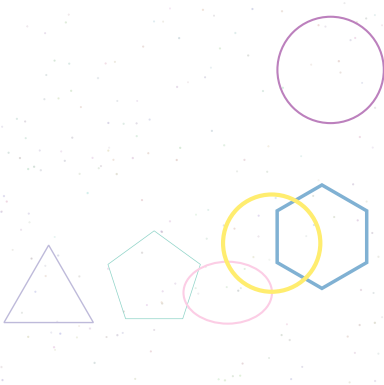[{"shape": "pentagon", "thickness": 0.5, "radius": 0.63, "center": [0.4, 0.274]}, {"shape": "triangle", "thickness": 1, "radius": 0.67, "center": [0.126, 0.229]}, {"shape": "hexagon", "thickness": 2.5, "radius": 0.67, "center": [0.836, 0.385]}, {"shape": "oval", "thickness": 1.5, "radius": 0.57, "center": [0.591, 0.24]}, {"shape": "circle", "thickness": 1.5, "radius": 0.69, "center": [0.859, 0.818]}, {"shape": "circle", "thickness": 3, "radius": 0.63, "center": [0.706, 0.368]}]